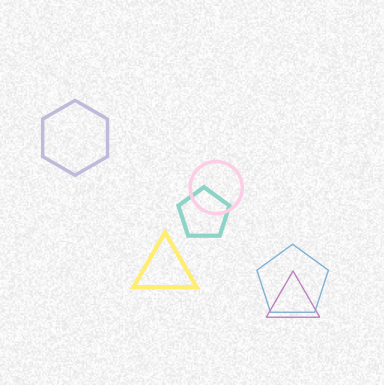[{"shape": "pentagon", "thickness": 3, "radius": 0.35, "center": [0.53, 0.444]}, {"shape": "hexagon", "thickness": 2.5, "radius": 0.49, "center": [0.195, 0.642]}, {"shape": "pentagon", "thickness": 1, "radius": 0.49, "center": [0.76, 0.268]}, {"shape": "circle", "thickness": 2.5, "radius": 0.34, "center": [0.562, 0.513]}, {"shape": "triangle", "thickness": 1, "radius": 0.4, "center": [0.761, 0.216]}, {"shape": "triangle", "thickness": 3, "radius": 0.47, "center": [0.429, 0.302]}]